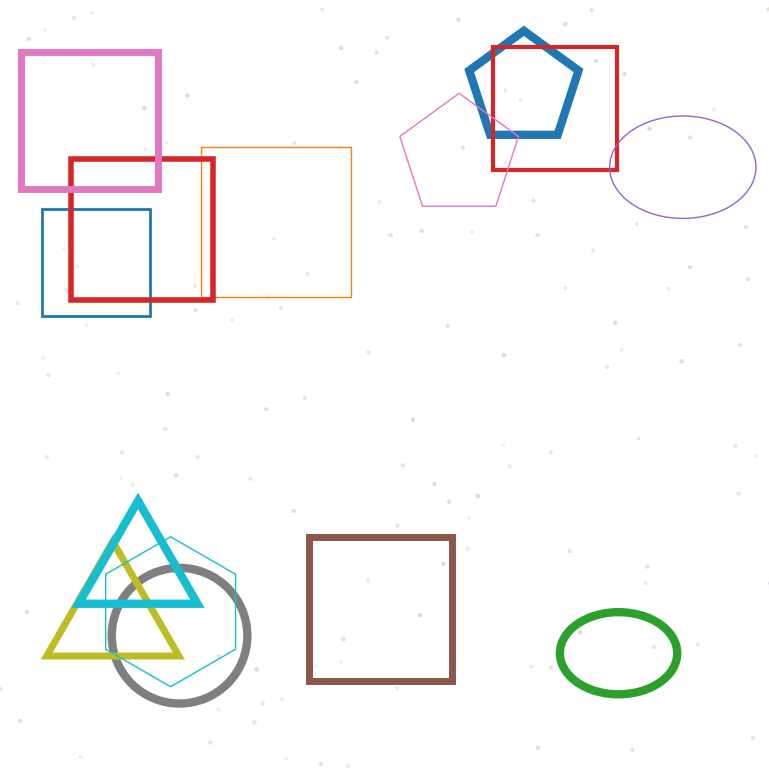[{"shape": "pentagon", "thickness": 3, "radius": 0.37, "center": [0.68, 0.885]}, {"shape": "square", "thickness": 1, "radius": 0.35, "center": [0.125, 0.659]}, {"shape": "square", "thickness": 0.5, "radius": 0.49, "center": [0.359, 0.712]}, {"shape": "oval", "thickness": 3, "radius": 0.38, "center": [0.803, 0.152]}, {"shape": "square", "thickness": 1.5, "radius": 0.4, "center": [0.721, 0.859]}, {"shape": "square", "thickness": 2, "radius": 0.46, "center": [0.184, 0.702]}, {"shape": "oval", "thickness": 0.5, "radius": 0.48, "center": [0.887, 0.783]}, {"shape": "square", "thickness": 2.5, "radius": 0.47, "center": [0.494, 0.209]}, {"shape": "square", "thickness": 2.5, "radius": 0.44, "center": [0.116, 0.843]}, {"shape": "pentagon", "thickness": 0.5, "radius": 0.41, "center": [0.596, 0.798]}, {"shape": "circle", "thickness": 3, "radius": 0.44, "center": [0.233, 0.174]}, {"shape": "triangle", "thickness": 2.5, "radius": 0.5, "center": [0.146, 0.198]}, {"shape": "hexagon", "thickness": 0.5, "radius": 0.49, "center": [0.222, 0.206]}, {"shape": "triangle", "thickness": 3, "radius": 0.45, "center": [0.179, 0.26]}]